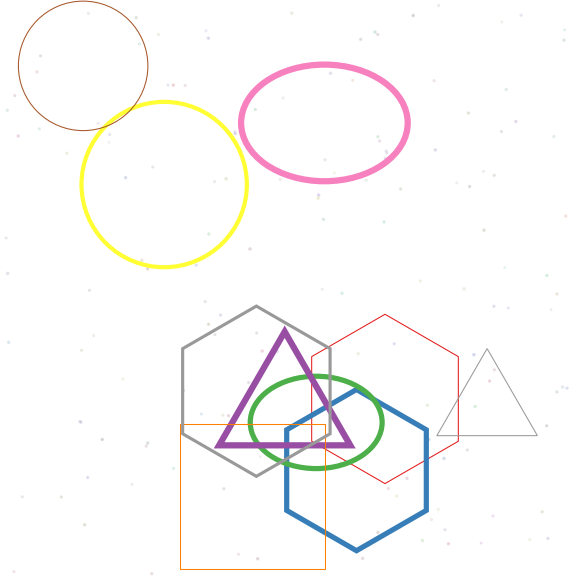[{"shape": "hexagon", "thickness": 0.5, "radius": 0.73, "center": [0.667, 0.308]}, {"shape": "hexagon", "thickness": 2.5, "radius": 0.7, "center": [0.617, 0.185]}, {"shape": "oval", "thickness": 2.5, "radius": 0.57, "center": [0.548, 0.268]}, {"shape": "triangle", "thickness": 3, "radius": 0.66, "center": [0.493, 0.294]}, {"shape": "square", "thickness": 0.5, "radius": 0.63, "center": [0.438, 0.14]}, {"shape": "circle", "thickness": 2, "radius": 0.72, "center": [0.284, 0.68]}, {"shape": "circle", "thickness": 0.5, "radius": 0.56, "center": [0.144, 0.885]}, {"shape": "oval", "thickness": 3, "radius": 0.72, "center": [0.562, 0.786]}, {"shape": "hexagon", "thickness": 1.5, "radius": 0.74, "center": [0.444, 0.322]}, {"shape": "triangle", "thickness": 0.5, "radius": 0.5, "center": [0.843, 0.295]}]